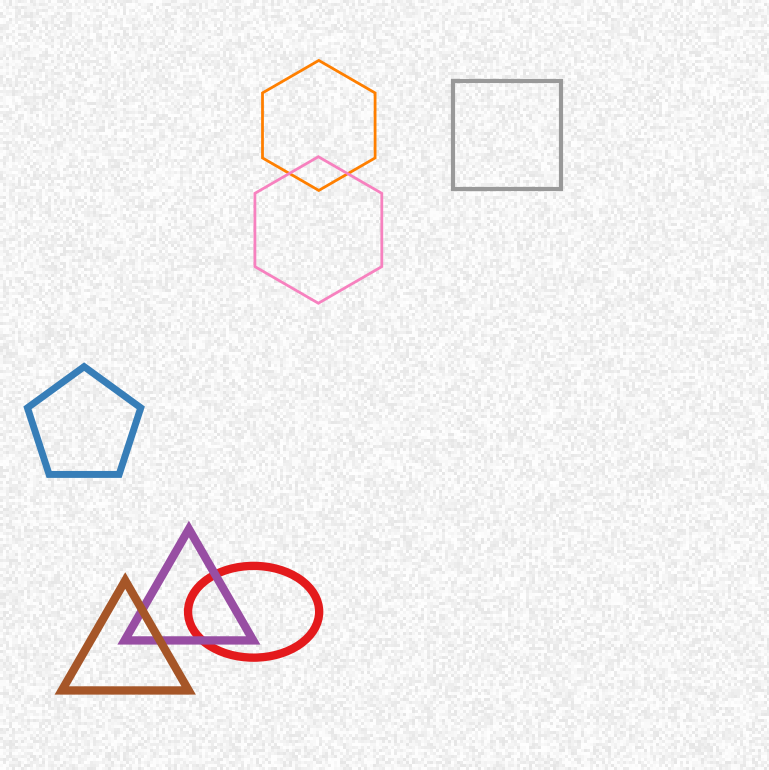[{"shape": "oval", "thickness": 3, "radius": 0.43, "center": [0.329, 0.205]}, {"shape": "pentagon", "thickness": 2.5, "radius": 0.39, "center": [0.109, 0.446]}, {"shape": "triangle", "thickness": 3, "radius": 0.48, "center": [0.245, 0.216]}, {"shape": "hexagon", "thickness": 1, "radius": 0.42, "center": [0.414, 0.837]}, {"shape": "triangle", "thickness": 3, "radius": 0.48, "center": [0.163, 0.151]}, {"shape": "hexagon", "thickness": 1, "radius": 0.48, "center": [0.413, 0.701]}, {"shape": "square", "thickness": 1.5, "radius": 0.35, "center": [0.659, 0.824]}]